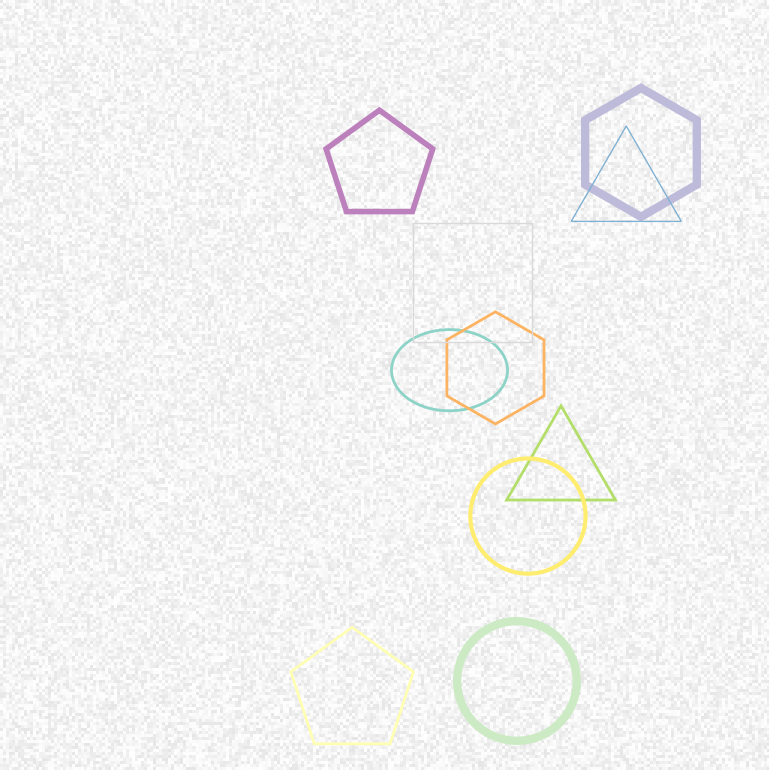[{"shape": "oval", "thickness": 1, "radius": 0.38, "center": [0.584, 0.519]}, {"shape": "pentagon", "thickness": 1, "radius": 0.42, "center": [0.457, 0.102]}, {"shape": "hexagon", "thickness": 3, "radius": 0.42, "center": [0.832, 0.802]}, {"shape": "triangle", "thickness": 0.5, "radius": 0.41, "center": [0.813, 0.754]}, {"shape": "hexagon", "thickness": 1, "radius": 0.36, "center": [0.643, 0.522]}, {"shape": "triangle", "thickness": 1, "radius": 0.41, "center": [0.729, 0.391]}, {"shape": "square", "thickness": 0.5, "radius": 0.38, "center": [0.614, 0.633]}, {"shape": "pentagon", "thickness": 2, "radius": 0.36, "center": [0.493, 0.784]}, {"shape": "circle", "thickness": 3, "radius": 0.39, "center": [0.671, 0.116]}, {"shape": "circle", "thickness": 1.5, "radius": 0.37, "center": [0.686, 0.33]}]